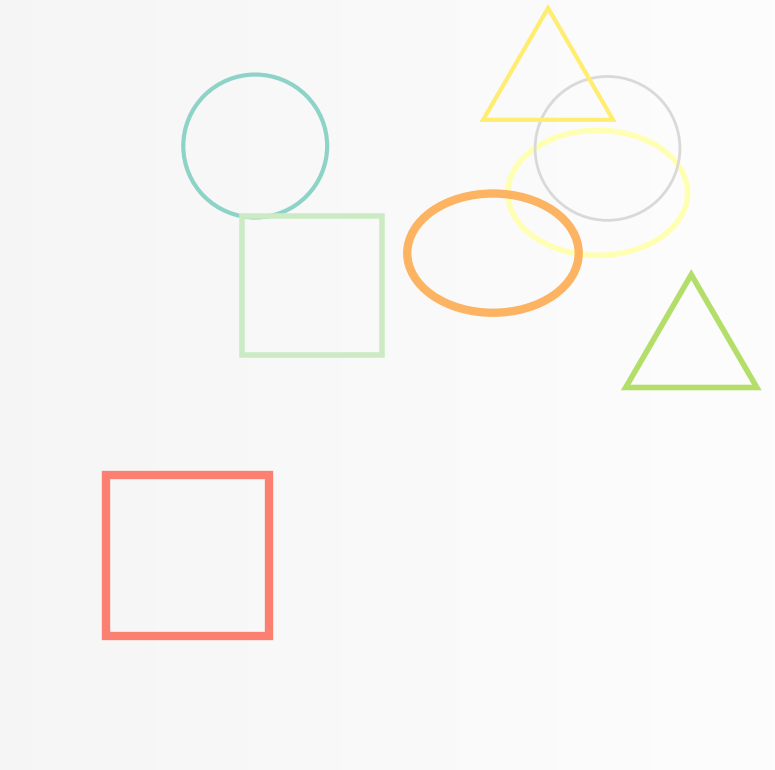[{"shape": "circle", "thickness": 1.5, "radius": 0.46, "center": [0.329, 0.81]}, {"shape": "oval", "thickness": 2, "radius": 0.58, "center": [0.771, 0.75]}, {"shape": "square", "thickness": 3, "radius": 0.52, "center": [0.242, 0.279]}, {"shape": "oval", "thickness": 3, "radius": 0.55, "center": [0.636, 0.671]}, {"shape": "triangle", "thickness": 2, "radius": 0.49, "center": [0.892, 0.546]}, {"shape": "circle", "thickness": 1, "radius": 0.47, "center": [0.784, 0.807]}, {"shape": "square", "thickness": 2, "radius": 0.45, "center": [0.403, 0.629]}, {"shape": "triangle", "thickness": 1.5, "radius": 0.48, "center": [0.707, 0.893]}]